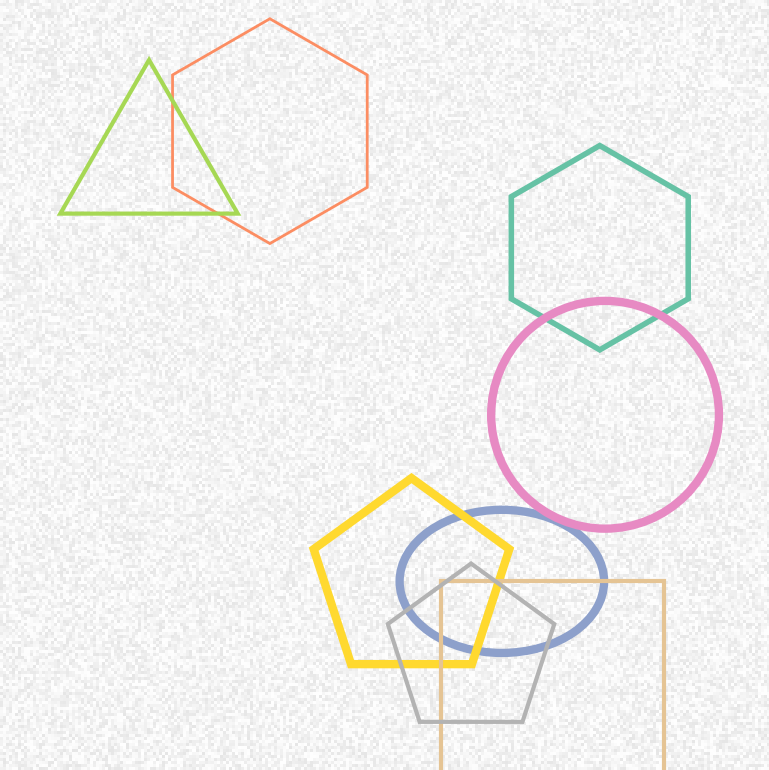[{"shape": "hexagon", "thickness": 2, "radius": 0.66, "center": [0.779, 0.678]}, {"shape": "hexagon", "thickness": 1, "radius": 0.73, "center": [0.35, 0.83]}, {"shape": "oval", "thickness": 3, "radius": 0.66, "center": [0.652, 0.245]}, {"shape": "circle", "thickness": 3, "radius": 0.74, "center": [0.786, 0.461]}, {"shape": "triangle", "thickness": 1.5, "radius": 0.67, "center": [0.194, 0.789]}, {"shape": "pentagon", "thickness": 3, "radius": 0.67, "center": [0.534, 0.246]}, {"shape": "square", "thickness": 1.5, "radius": 0.73, "center": [0.717, 0.1]}, {"shape": "pentagon", "thickness": 1.5, "radius": 0.57, "center": [0.612, 0.154]}]